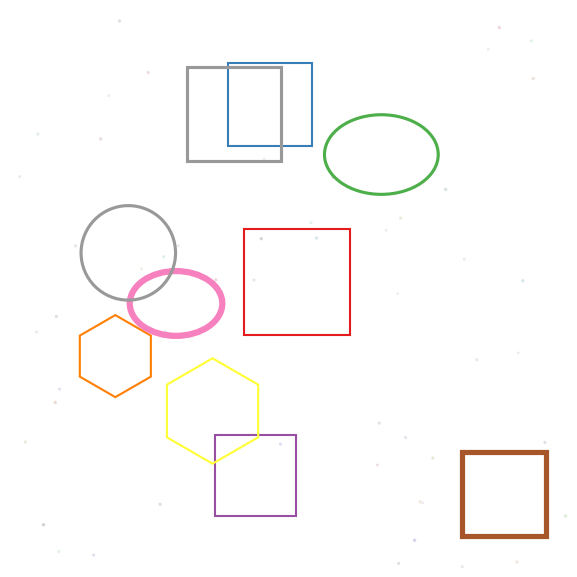[{"shape": "square", "thickness": 1, "radius": 0.46, "center": [0.514, 0.511]}, {"shape": "square", "thickness": 1, "radius": 0.36, "center": [0.467, 0.818]}, {"shape": "oval", "thickness": 1.5, "radius": 0.49, "center": [0.66, 0.732]}, {"shape": "square", "thickness": 1, "radius": 0.35, "center": [0.442, 0.176]}, {"shape": "hexagon", "thickness": 1, "radius": 0.36, "center": [0.2, 0.382]}, {"shape": "hexagon", "thickness": 1, "radius": 0.46, "center": [0.368, 0.287]}, {"shape": "square", "thickness": 2.5, "radius": 0.36, "center": [0.873, 0.144]}, {"shape": "oval", "thickness": 3, "radius": 0.4, "center": [0.305, 0.474]}, {"shape": "square", "thickness": 1.5, "radius": 0.41, "center": [0.405, 0.802]}, {"shape": "circle", "thickness": 1.5, "radius": 0.41, "center": [0.222, 0.561]}]